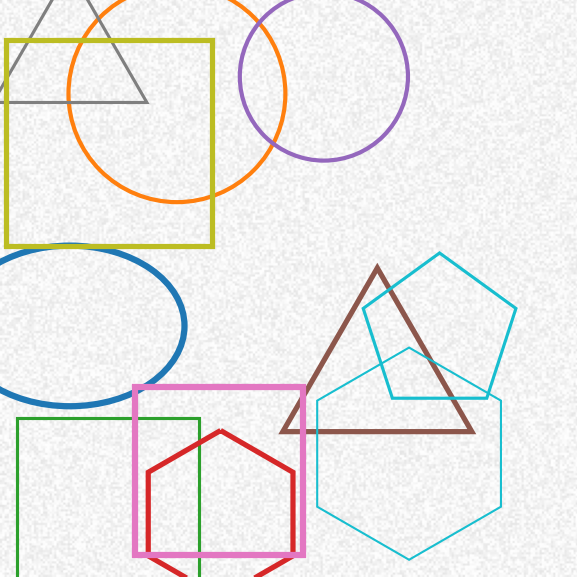[{"shape": "oval", "thickness": 3, "radius": 0.99, "center": [0.121, 0.435]}, {"shape": "circle", "thickness": 2, "radius": 0.94, "center": [0.306, 0.837]}, {"shape": "square", "thickness": 1.5, "radius": 0.79, "center": [0.187, 0.118]}, {"shape": "hexagon", "thickness": 2.5, "radius": 0.72, "center": [0.382, 0.109]}, {"shape": "circle", "thickness": 2, "radius": 0.73, "center": [0.561, 0.867]}, {"shape": "triangle", "thickness": 2.5, "radius": 0.94, "center": [0.653, 0.346]}, {"shape": "square", "thickness": 3, "radius": 0.73, "center": [0.379, 0.183]}, {"shape": "triangle", "thickness": 1.5, "radius": 0.77, "center": [0.121, 0.899]}, {"shape": "square", "thickness": 2.5, "radius": 0.89, "center": [0.189, 0.751]}, {"shape": "hexagon", "thickness": 1, "radius": 0.92, "center": [0.708, 0.214]}, {"shape": "pentagon", "thickness": 1.5, "radius": 0.7, "center": [0.761, 0.422]}]